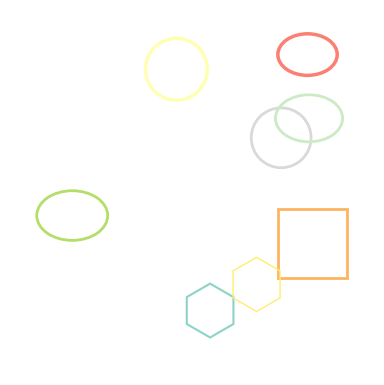[{"shape": "hexagon", "thickness": 1.5, "radius": 0.35, "center": [0.546, 0.193]}, {"shape": "circle", "thickness": 2.5, "radius": 0.4, "center": [0.458, 0.82]}, {"shape": "oval", "thickness": 2.5, "radius": 0.39, "center": [0.799, 0.858]}, {"shape": "square", "thickness": 2, "radius": 0.45, "center": [0.812, 0.368]}, {"shape": "oval", "thickness": 2, "radius": 0.46, "center": [0.188, 0.44]}, {"shape": "circle", "thickness": 2, "radius": 0.39, "center": [0.73, 0.642]}, {"shape": "oval", "thickness": 2, "radius": 0.44, "center": [0.803, 0.693]}, {"shape": "hexagon", "thickness": 1, "radius": 0.35, "center": [0.666, 0.261]}]